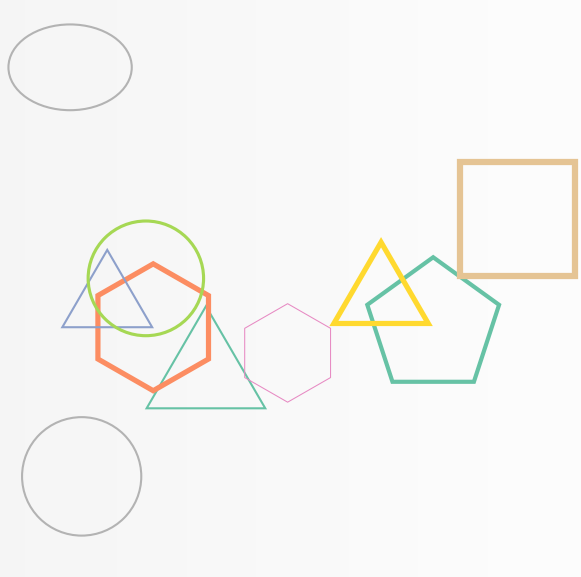[{"shape": "pentagon", "thickness": 2, "radius": 0.6, "center": [0.745, 0.434]}, {"shape": "triangle", "thickness": 1, "radius": 0.59, "center": [0.354, 0.351]}, {"shape": "hexagon", "thickness": 2.5, "radius": 0.55, "center": [0.264, 0.432]}, {"shape": "triangle", "thickness": 1, "radius": 0.45, "center": [0.185, 0.477]}, {"shape": "hexagon", "thickness": 0.5, "radius": 0.43, "center": [0.495, 0.388]}, {"shape": "circle", "thickness": 1.5, "radius": 0.5, "center": [0.251, 0.517]}, {"shape": "triangle", "thickness": 2.5, "radius": 0.47, "center": [0.656, 0.486]}, {"shape": "square", "thickness": 3, "radius": 0.49, "center": [0.89, 0.621]}, {"shape": "oval", "thickness": 1, "radius": 0.53, "center": [0.121, 0.883]}, {"shape": "circle", "thickness": 1, "radius": 0.51, "center": [0.141, 0.174]}]